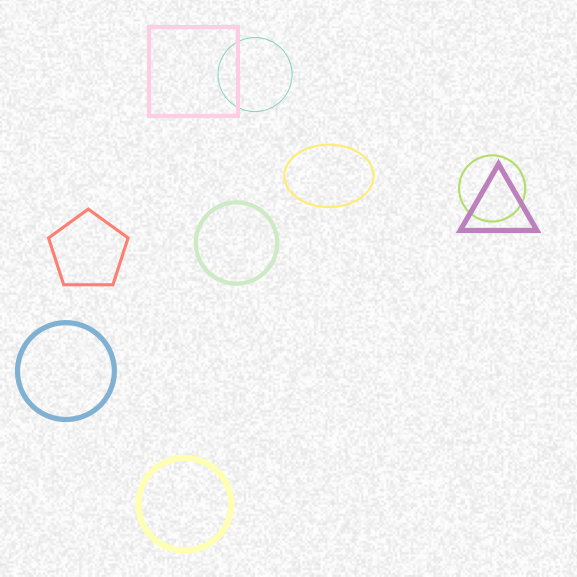[{"shape": "circle", "thickness": 0.5, "radius": 0.32, "center": [0.442, 0.87]}, {"shape": "circle", "thickness": 3, "radius": 0.4, "center": [0.32, 0.126]}, {"shape": "pentagon", "thickness": 1.5, "radius": 0.36, "center": [0.153, 0.565]}, {"shape": "circle", "thickness": 2.5, "radius": 0.42, "center": [0.114, 0.357]}, {"shape": "circle", "thickness": 1, "radius": 0.29, "center": [0.852, 0.673]}, {"shape": "square", "thickness": 2, "radius": 0.39, "center": [0.335, 0.876]}, {"shape": "triangle", "thickness": 2.5, "radius": 0.38, "center": [0.863, 0.638]}, {"shape": "circle", "thickness": 2, "radius": 0.35, "center": [0.41, 0.578]}, {"shape": "oval", "thickness": 1, "radius": 0.39, "center": [0.57, 0.695]}]